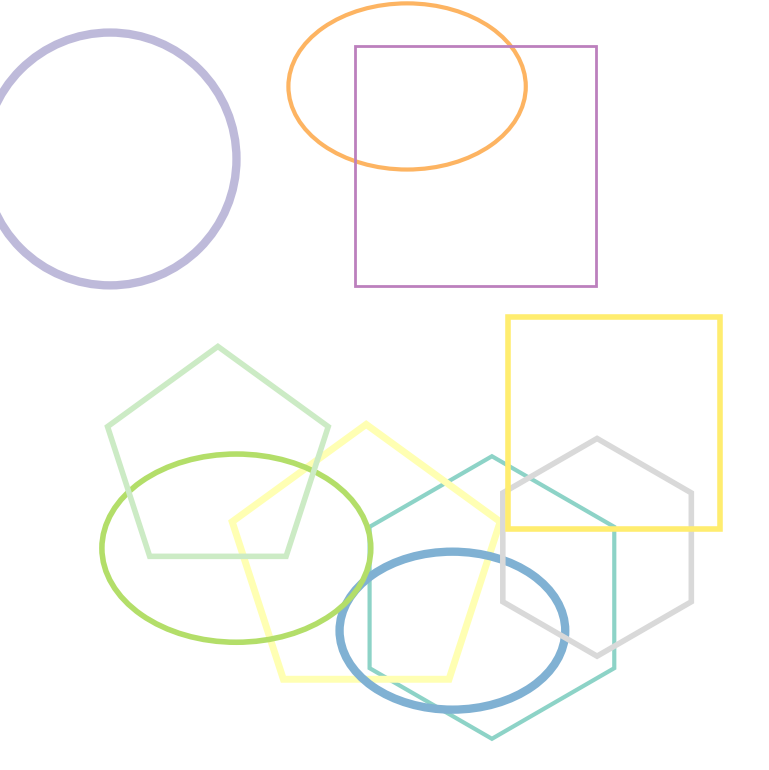[{"shape": "hexagon", "thickness": 1.5, "radius": 0.92, "center": [0.639, 0.224]}, {"shape": "pentagon", "thickness": 2.5, "radius": 0.91, "center": [0.476, 0.266]}, {"shape": "circle", "thickness": 3, "radius": 0.82, "center": [0.143, 0.794]}, {"shape": "oval", "thickness": 3, "radius": 0.73, "center": [0.588, 0.181]}, {"shape": "oval", "thickness": 1.5, "radius": 0.77, "center": [0.529, 0.888]}, {"shape": "oval", "thickness": 2, "radius": 0.87, "center": [0.307, 0.288]}, {"shape": "hexagon", "thickness": 2, "radius": 0.71, "center": [0.775, 0.289]}, {"shape": "square", "thickness": 1, "radius": 0.78, "center": [0.618, 0.785]}, {"shape": "pentagon", "thickness": 2, "radius": 0.75, "center": [0.283, 0.399]}, {"shape": "square", "thickness": 2, "radius": 0.69, "center": [0.798, 0.451]}]